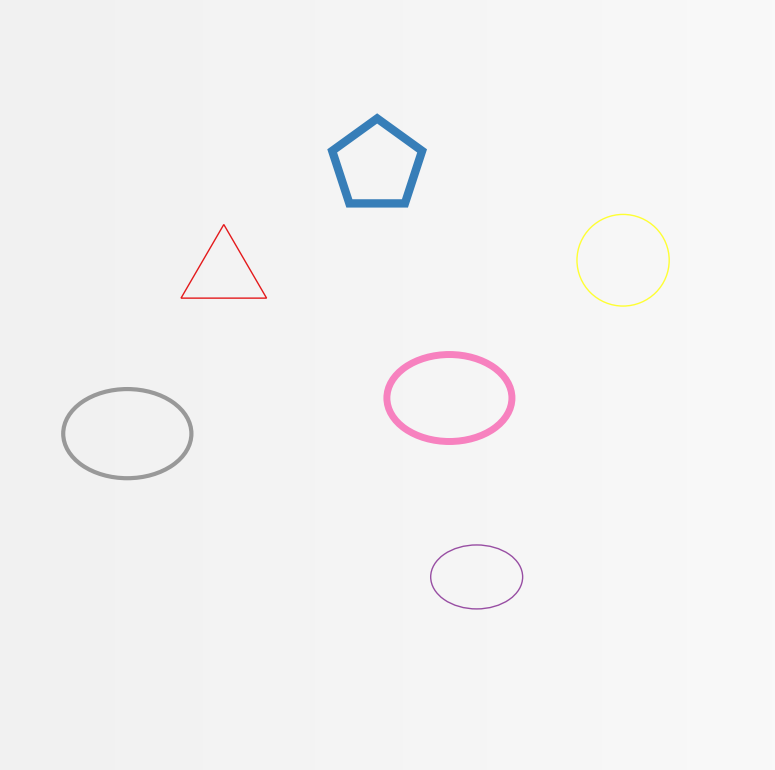[{"shape": "triangle", "thickness": 0.5, "radius": 0.32, "center": [0.289, 0.645]}, {"shape": "pentagon", "thickness": 3, "radius": 0.3, "center": [0.487, 0.785]}, {"shape": "oval", "thickness": 0.5, "radius": 0.3, "center": [0.615, 0.251]}, {"shape": "circle", "thickness": 0.5, "radius": 0.3, "center": [0.804, 0.662]}, {"shape": "oval", "thickness": 2.5, "radius": 0.4, "center": [0.58, 0.483]}, {"shape": "oval", "thickness": 1.5, "radius": 0.41, "center": [0.164, 0.437]}]